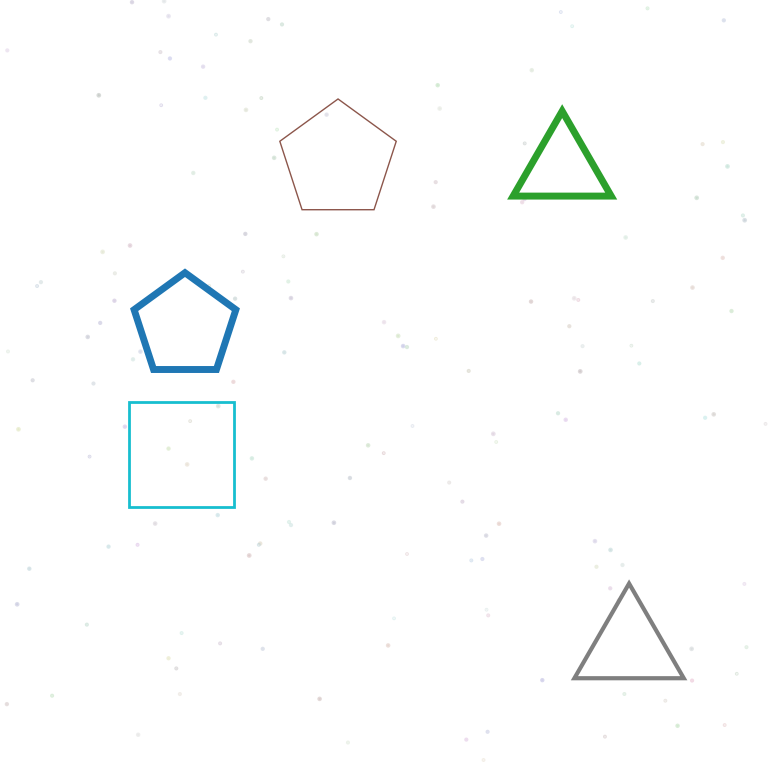[{"shape": "pentagon", "thickness": 2.5, "radius": 0.35, "center": [0.24, 0.576]}, {"shape": "triangle", "thickness": 2.5, "radius": 0.37, "center": [0.73, 0.782]}, {"shape": "pentagon", "thickness": 0.5, "radius": 0.4, "center": [0.439, 0.792]}, {"shape": "triangle", "thickness": 1.5, "radius": 0.41, "center": [0.817, 0.16]}, {"shape": "square", "thickness": 1, "radius": 0.34, "center": [0.236, 0.41]}]